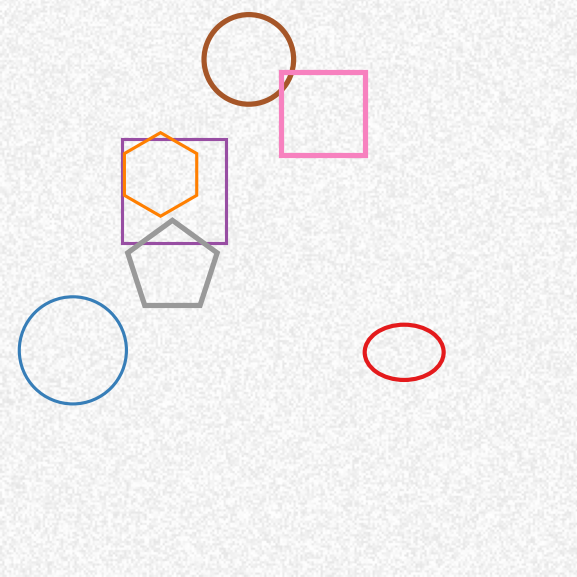[{"shape": "oval", "thickness": 2, "radius": 0.34, "center": [0.7, 0.389]}, {"shape": "circle", "thickness": 1.5, "radius": 0.46, "center": [0.126, 0.392]}, {"shape": "square", "thickness": 1.5, "radius": 0.45, "center": [0.301, 0.668]}, {"shape": "hexagon", "thickness": 1.5, "radius": 0.36, "center": [0.278, 0.697]}, {"shape": "circle", "thickness": 2.5, "radius": 0.39, "center": [0.431, 0.896]}, {"shape": "square", "thickness": 2.5, "radius": 0.36, "center": [0.559, 0.803]}, {"shape": "pentagon", "thickness": 2.5, "radius": 0.41, "center": [0.299, 0.536]}]